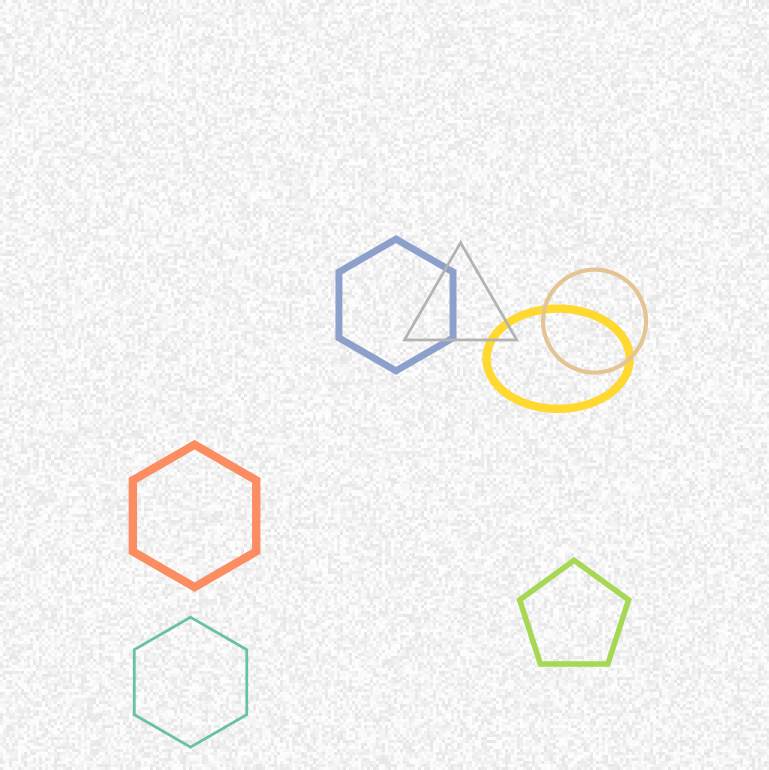[{"shape": "hexagon", "thickness": 1, "radius": 0.42, "center": [0.247, 0.114]}, {"shape": "hexagon", "thickness": 3, "radius": 0.46, "center": [0.253, 0.33]}, {"shape": "hexagon", "thickness": 2.5, "radius": 0.43, "center": [0.514, 0.604]}, {"shape": "pentagon", "thickness": 2, "radius": 0.37, "center": [0.746, 0.198]}, {"shape": "oval", "thickness": 3, "radius": 0.46, "center": [0.725, 0.534]}, {"shape": "circle", "thickness": 1.5, "radius": 0.33, "center": [0.772, 0.583]}, {"shape": "triangle", "thickness": 1, "radius": 0.42, "center": [0.598, 0.601]}]